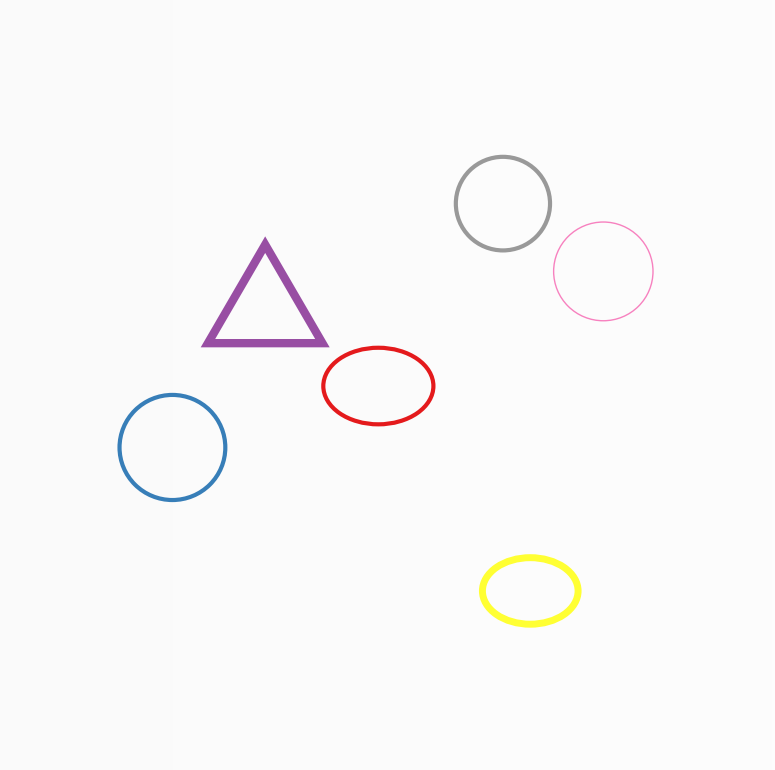[{"shape": "oval", "thickness": 1.5, "radius": 0.36, "center": [0.488, 0.499]}, {"shape": "circle", "thickness": 1.5, "radius": 0.34, "center": [0.222, 0.419]}, {"shape": "triangle", "thickness": 3, "radius": 0.43, "center": [0.342, 0.597]}, {"shape": "oval", "thickness": 2.5, "radius": 0.31, "center": [0.684, 0.233]}, {"shape": "circle", "thickness": 0.5, "radius": 0.32, "center": [0.778, 0.648]}, {"shape": "circle", "thickness": 1.5, "radius": 0.3, "center": [0.649, 0.736]}]